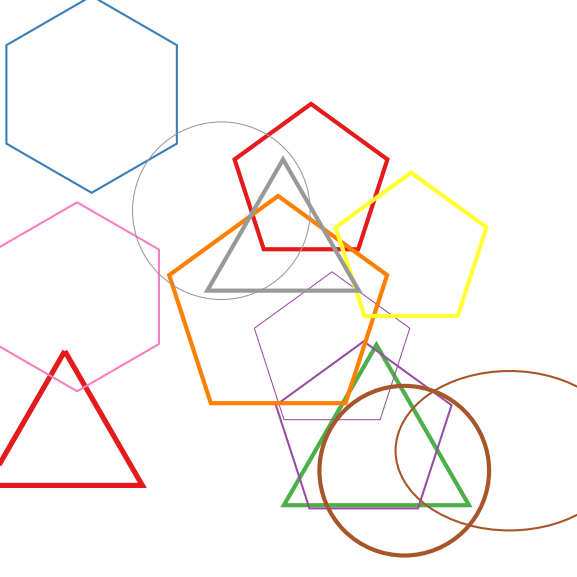[{"shape": "pentagon", "thickness": 2, "radius": 0.7, "center": [0.539, 0.68]}, {"shape": "triangle", "thickness": 2.5, "radius": 0.78, "center": [0.112, 0.236]}, {"shape": "hexagon", "thickness": 1, "radius": 0.85, "center": [0.159, 0.836]}, {"shape": "triangle", "thickness": 2, "radius": 0.93, "center": [0.652, 0.217]}, {"shape": "pentagon", "thickness": 1, "radius": 0.8, "center": [0.63, 0.248]}, {"shape": "pentagon", "thickness": 0.5, "radius": 0.71, "center": [0.575, 0.387]}, {"shape": "pentagon", "thickness": 2, "radius": 0.99, "center": [0.482, 0.461]}, {"shape": "pentagon", "thickness": 2, "radius": 0.69, "center": [0.712, 0.563]}, {"shape": "circle", "thickness": 2, "radius": 0.73, "center": [0.7, 0.184]}, {"shape": "oval", "thickness": 1, "radius": 0.99, "center": [0.882, 0.219]}, {"shape": "hexagon", "thickness": 1, "radius": 0.82, "center": [0.134, 0.485]}, {"shape": "circle", "thickness": 0.5, "radius": 0.77, "center": [0.383, 0.634]}, {"shape": "triangle", "thickness": 2, "radius": 0.76, "center": [0.49, 0.572]}]